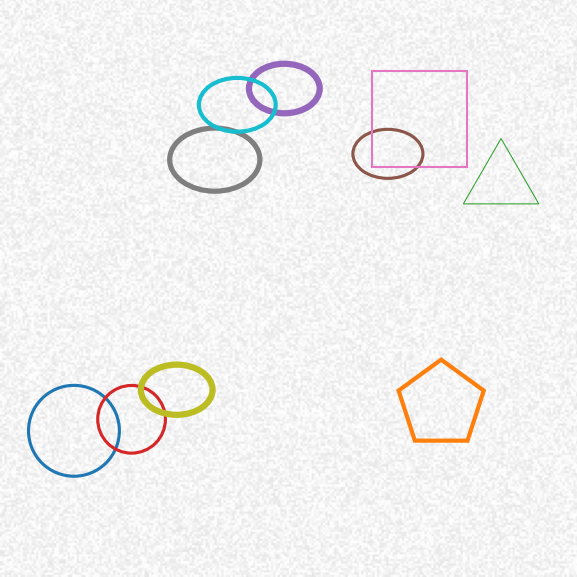[{"shape": "circle", "thickness": 1.5, "radius": 0.39, "center": [0.128, 0.253]}, {"shape": "pentagon", "thickness": 2, "radius": 0.39, "center": [0.764, 0.299]}, {"shape": "triangle", "thickness": 0.5, "radius": 0.38, "center": [0.868, 0.684]}, {"shape": "circle", "thickness": 1.5, "radius": 0.29, "center": [0.228, 0.273]}, {"shape": "oval", "thickness": 3, "radius": 0.31, "center": [0.492, 0.846]}, {"shape": "oval", "thickness": 1.5, "radius": 0.3, "center": [0.672, 0.733]}, {"shape": "square", "thickness": 1, "radius": 0.41, "center": [0.727, 0.793]}, {"shape": "oval", "thickness": 2.5, "radius": 0.39, "center": [0.372, 0.723]}, {"shape": "oval", "thickness": 3, "radius": 0.31, "center": [0.306, 0.324]}, {"shape": "oval", "thickness": 2, "radius": 0.33, "center": [0.411, 0.818]}]